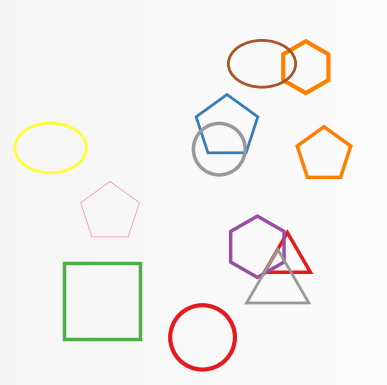[{"shape": "circle", "thickness": 3, "radius": 0.42, "center": [0.523, 0.124]}, {"shape": "triangle", "thickness": 2.5, "radius": 0.34, "center": [0.742, 0.327]}, {"shape": "pentagon", "thickness": 2, "radius": 0.42, "center": [0.586, 0.671]}, {"shape": "square", "thickness": 2.5, "radius": 0.49, "center": [0.263, 0.218]}, {"shape": "hexagon", "thickness": 2.5, "radius": 0.4, "center": [0.664, 0.359]}, {"shape": "hexagon", "thickness": 3, "radius": 0.34, "center": [0.789, 0.825]}, {"shape": "pentagon", "thickness": 2.5, "radius": 0.36, "center": [0.836, 0.598]}, {"shape": "oval", "thickness": 2, "radius": 0.46, "center": [0.131, 0.616]}, {"shape": "oval", "thickness": 2, "radius": 0.43, "center": [0.676, 0.834]}, {"shape": "pentagon", "thickness": 0.5, "radius": 0.4, "center": [0.284, 0.449]}, {"shape": "circle", "thickness": 2.5, "radius": 0.33, "center": [0.566, 0.613]}, {"shape": "triangle", "thickness": 2, "radius": 0.46, "center": [0.717, 0.259]}]